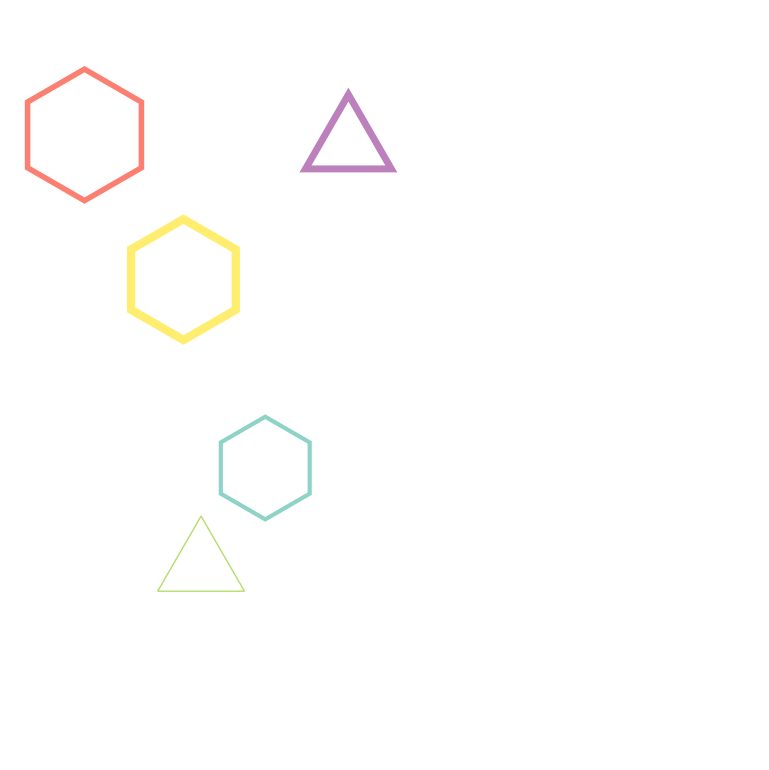[{"shape": "hexagon", "thickness": 1.5, "radius": 0.33, "center": [0.344, 0.392]}, {"shape": "hexagon", "thickness": 2, "radius": 0.43, "center": [0.11, 0.825]}, {"shape": "triangle", "thickness": 0.5, "radius": 0.33, "center": [0.261, 0.265]}, {"shape": "triangle", "thickness": 2.5, "radius": 0.32, "center": [0.452, 0.813]}, {"shape": "hexagon", "thickness": 3, "radius": 0.39, "center": [0.238, 0.637]}]